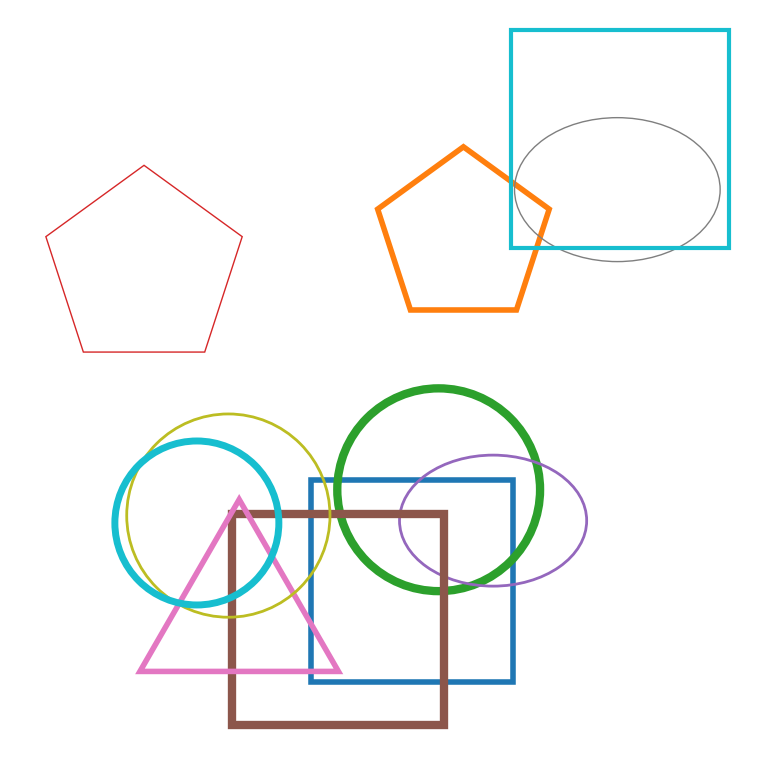[{"shape": "square", "thickness": 2, "radius": 0.66, "center": [0.535, 0.246]}, {"shape": "pentagon", "thickness": 2, "radius": 0.59, "center": [0.602, 0.692]}, {"shape": "circle", "thickness": 3, "radius": 0.66, "center": [0.57, 0.364]}, {"shape": "pentagon", "thickness": 0.5, "radius": 0.67, "center": [0.187, 0.651]}, {"shape": "oval", "thickness": 1, "radius": 0.61, "center": [0.64, 0.324]}, {"shape": "square", "thickness": 3, "radius": 0.69, "center": [0.439, 0.196]}, {"shape": "triangle", "thickness": 2, "radius": 0.74, "center": [0.311, 0.202]}, {"shape": "oval", "thickness": 0.5, "radius": 0.67, "center": [0.802, 0.754]}, {"shape": "circle", "thickness": 1, "radius": 0.66, "center": [0.297, 0.33]}, {"shape": "circle", "thickness": 2.5, "radius": 0.53, "center": [0.256, 0.321]}, {"shape": "square", "thickness": 1.5, "radius": 0.71, "center": [0.805, 0.819]}]